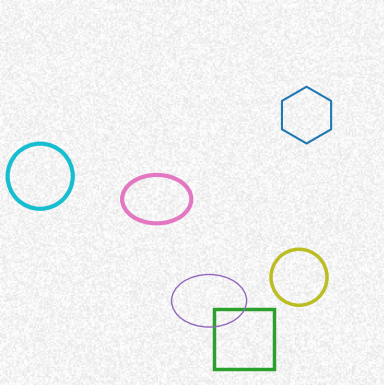[{"shape": "hexagon", "thickness": 1.5, "radius": 0.37, "center": [0.796, 0.701]}, {"shape": "square", "thickness": 2.5, "radius": 0.39, "center": [0.634, 0.119]}, {"shape": "oval", "thickness": 1, "radius": 0.49, "center": [0.543, 0.219]}, {"shape": "oval", "thickness": 3, "radius": 0.45, "center": [0.407, 0.483]}, {"shape": "circle", "thickness": 2.5, "radius": 0.36, "center": [0.777, 0.28]}, {"shape": "circle", "thickness": 3, "radius": 0.42, "center": [0.104, 0.542]}]